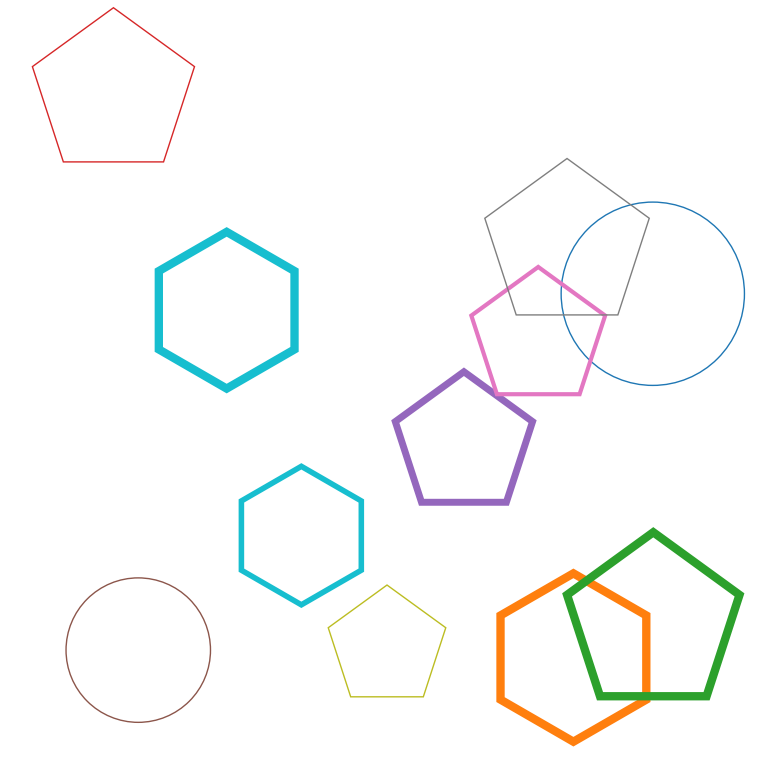[{"shape": "circle", "thickness": 0.5, "radius": 0.6, "center": [0.848, 0.619]}, {"shape": "hexagon", "thickness": 3, "radius": 0.55, "center": [0.745, 0.146]}, {"shape": "pentagon", "thickness": 3, "radius": 0.59, "center": [0.848, 0.191]}, {"shape": "pentagon", "thickness": 0.5, "radius": 0.55, "center": [0.147, 0.879]}, {"shape": "pentagon", "thickness": 2.5, "radius": 0.47, "center": [0.603, 0.424]}, {"shape": "circle", "thickness": 0.5, "radius": 0.47, "center": [0.18, 0.156]}, {"shape": "pentagon", "thickness": 1.5, "radius": 0.46, "center": [0.699, 0.562]}, {"shape": "pentagon", "thickness": 0.5, "radius": 0.56, "center": [0.736, 0.682]}, {"shape": "pentagon", "thickness": 0.5, "radius": 0.4, "center": [0.503, 0.16]}, {"shape": "hexagon", "thickness": 2, "radius": 0.45, "center": [0.391, 0.304]}, {"shape": "hexagon", "thickness": 3, "radius": 0.51, "center": [0.294, 0.597]}]